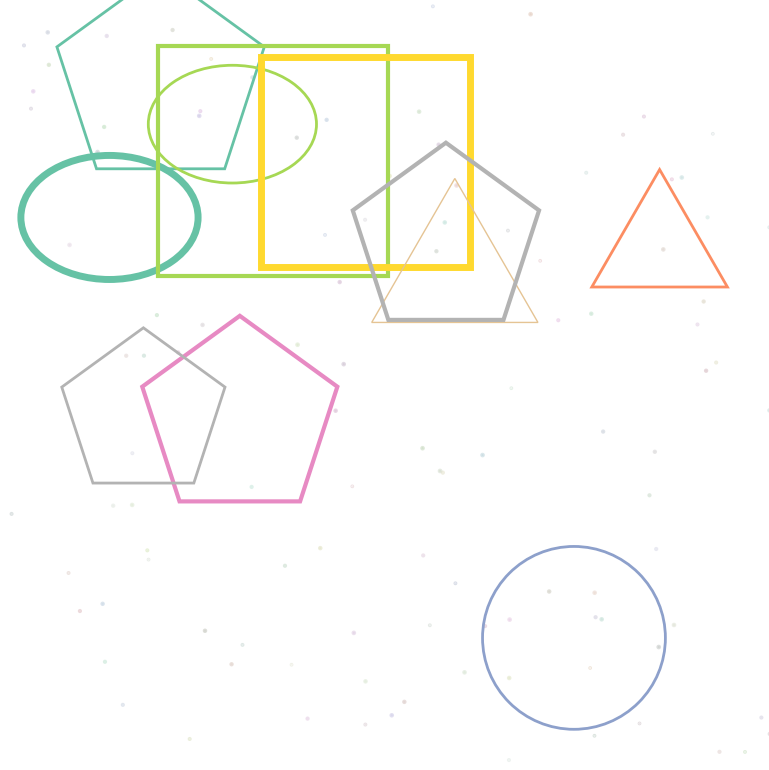[{"shape": "oval", "thickness": 2.5, "radius": 0.58, "center": [0.142, 0.718]}, {"shape": "pentagon", "thickness": 1, "radius": 0.71, "center": [0.209, 0.895]}, {"shape": "triangle", "thickness": 1, "radius": 0.51, "center": [0.857, 0.678]}, {"shape": "circle", "thickness": 1, "radius": 0.59, "center": [0.745, 0.172]}, {"shape": "pentagon", "thickness": 1.5, "radius": 0.67, "center": [0.311, 0.457]}, {"shape": "square", "thickness": 1.5, "radius": 0.75, "center": [0.355, 0.791]}, {"shape": "oval", "thickness": 1, "radius": 0.55, "center": [0.302, 0.839]}, {"shape": "square", "thickness": 2.5, "radius": 0.68, "center": [0.475, 0.79]}, {"shape": "triangle", "thickness": 0.5, "radius": 0.62, "center": [0.591, 0.644]}, {"shape": "pentagon", "thickness": 1.5, "radius": 0.64, "center": [0.579, 0.687]}, {"shape": "pentagon", "thickness": 1, "radius": 0.56, "center": [0.186, 0.463]}]